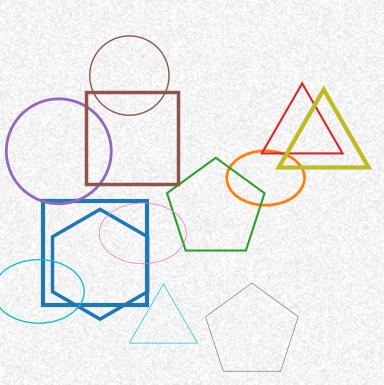[{"shape": "square", "thickness": 3, "radius": 0.68, "center": [0.247, 0.343]}, {"shape": "hexagon", "thickness": 2.5, "radius": 0.71, "center": [0.26, 0.314]}, {"shape": "oval", "thickness": 2, "radius": 0.5, "center": [0.69, 0.538]}, {"shape": "pentagon", "thickness": 1.5, "radius": 0.67, "center": [0.56, 0.457]}, {"shape": "triangle", "thickness": 1.5, "radius": 0.61, "center": [0.785, 0.662]}, {"shape": "circle", "thickness": 2, "radius": 0.68, "center": [0.153, 0.607]}, {"shape": "circle", "thickness": 1, "radius": 0.51, "center": [0.336, 0.804]}, {"shape": "square", "thickness": 2.5, "radius": 0.6, "center": [0.342, 0.641]}, {"shape": "oval", "thickness": 0.5, "radius": 0.56, "center": [0.371, 0.394]}, {"shape": "pentagon", "thickness": 0.5, "radius": 0.63, "center": [0.654, 0.138]}, {"shape": "triangle", "thickness": 3, "radius": 0.67, "center": [0.841, 0.632]}, {"shape": "triangle", "thickness": 0.5, "radius": 0.51, "center": [0.425, 0.16]}, {"shape": "oval", "thickness": 1, "radius": 0.59, "center": [0.101, 0.243]}]